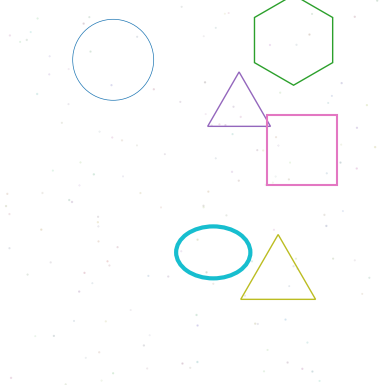[{"shape": "circle", "thickness": 0.5, "radius": 0.53, "center": [0.294, 0.845]}, {"shape": "hexagon", "thickness": 1, "radius": 0.59, "center": [0.763, 0.896]}, {"shape": "triangle", "thickness": 1, "radius": 0.47, "center": [0.621, 0.719]}, {"shape": "square", "thickness": 1.5, "radius": 0.45, "center": [0.784, 0.611]}, {"shape": "triangle", "thickness": 1, "radius": 0.56, "center": [0.722, 0.279]}, {"shape": "oval", "thickness": 3, "radius": 0.48, "center": [0.554, 0.344]}]